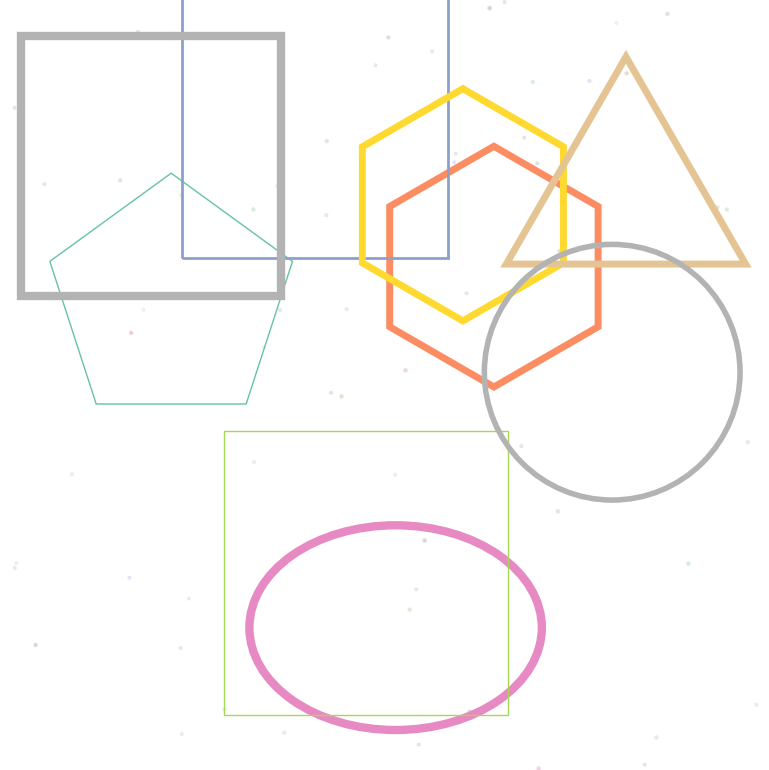[{"shape": "pentagon", "thickness": 0.5, "radius": 0.83, "center": [0.222, 0.609]}, {"shape": "hexagon", "thickness": 2.5, "radius": 0.78, "center": [0.641, 0.654]}, {"shape": "square", "thickness": 1, "radius": 0.86, "center": [0.409, 0.837]}, {"shape": "oval", "thickness": 3, "radius": 0.95, "center": [0.514, 0.185]}, {"shape": "square", "thickness": 0.5, "radius": 0.92, "center": [0.475, 0.256]}, {"shape": "hexagon", "thickness": 2.5, "radius": 0.75, "center": [0.601, 0.734]}, {"shape": "triangle", "thickness": 2.5, "radius": 0.9, "center": [0.813, 0.747]}, {"shape": "circle", "thickness": 2, "radius": 0.83, "center": [0.795, 0.517]}, {"shape": "square", "thickness": 3, "radius": 0.84, "center": [0.196, 0.784]}]